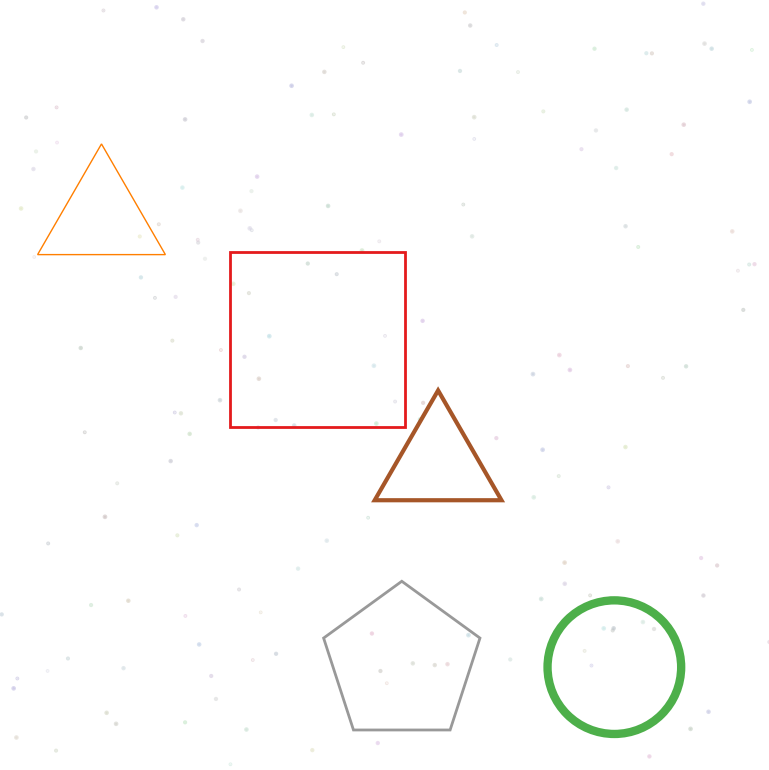[{"shape": "square", "thickness": 1, "radius": 0.57, "center": [0.413, 0.559]}, {"shape": "circle", "thickness": 3, "radius": 0.43, "center": [0.798, 0.134]}, {"shape": "triangle", "thickness": 0.5, "radius": 0.48, "center": [0.132, 0.717]}, {"shape": "triangle", "thickness": 1.5, "radius": 0.48, "center": [0.569, 0.398]}, {"shape": "pentagon", "thickness": 1, "radius": 0.53, "center": [0.522, 0.138]}]